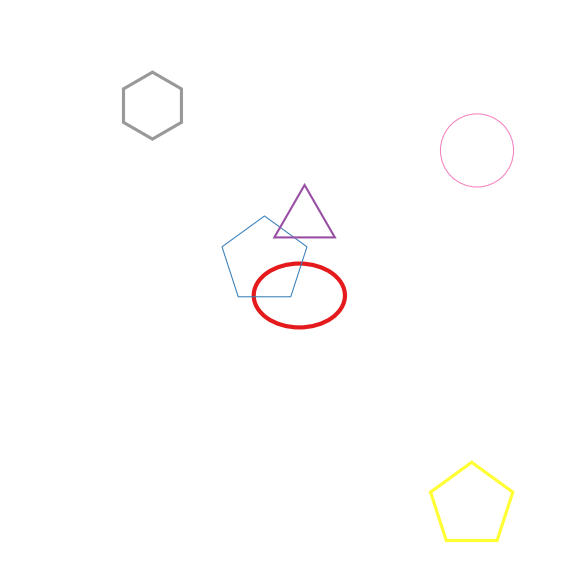[{"shape": "oval", "thickness": 2, "radius": 0.39, "center": [0.518, 0.487]}, {"shape": "pentagon", "thickness": 0.5, "radius": 0.39, "center": [0.458, 0.548]}, {"shape": "triangle", "thickness": 1, "radius": 0.3, "center": [0.527, 0.618]}, {"shape": "pentagon", "thickness": 1.5, "radius": 0.37, "center": [0.817, 0.124]}, {"shape": "circle", "thickness": 0.5, "radius": 0.32, "center": [0.826, 0.739]}, {"shape": "hexagon", "thickness": 1.5, "radius": 0.29, "center": [0.264, 0.816]}]